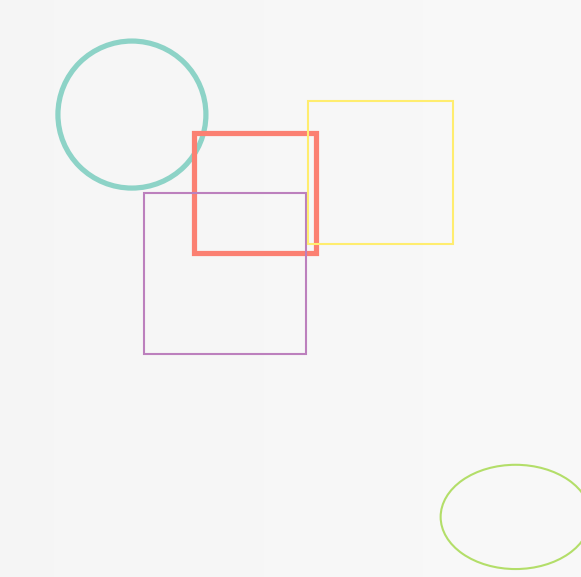[{"shape": "circle", "thickness": 2.5, "radius": 0.64, "center": [0.227, 0.801]}, {"shape": "square", "thickness": 2.5, "radius": 0.52, "center": [0.438, 0.665]}, {"shape": "oval", "thickness": 1, "radius": 0.64, "center": [0.887, 0.104]}, {"shape": "square", "thickness": 1, "radius": 0.69, "center": [0.387, 0.526]}, {"shape": "square", "thickness": 1, "radius": 0.62, "center": [0.655, 0.7]}]